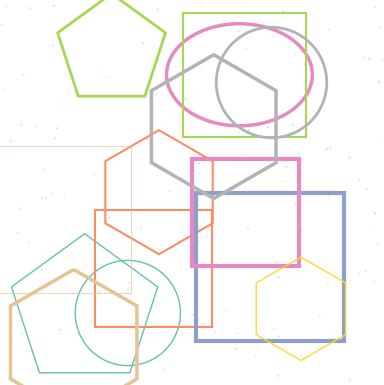[{"shape": "circle", "thickness": 1, "radius": 0.68, "center": [0.332, 0.187]}, {"shape": "pentagon", "thickness": 1, "radius": 1.0, "center": [0.22, 0.193]}, {"shape": "hexagon", "thickness": 1.5, "radius": 0.81, "center": [0.413, 0.501]}, {"shape": "square", "thickness": 1.5, "radius": 0.76, "center": [0.4, 0.302]}, {"shape": "square", "thickness": 3, "radius": 0.96, "center": [0.702, 0.307]}, {"shape": "square", "thickness": 3, "radius": 0.69, "center": [0.638, 0.449]}, {"shape": "oval", "thickness": 2.5, "radius": 0.95, "center": [0.622, 0.806]}, {"shape": "square", "thickness": 1.5, "radius": 0.8, "center": [0.635, 0.805]}, {"shape": "pentagon", "thickness": 2, "radius": 0.74, "center": [0.29, 0.869]}, {"shape": "hexagon", "thickness": 1, "radius": 0.67, "center": [0.782, 0.198]}, {"shape": "hexagon", "thickness": 2.5, "radius": 0.95, "center": [0.191, 0.111]}, {"shape": "square", "thickness": 0.5, "radius": 0.95, "center": [0.151, 0.43]}, {"shape": "hexagon", "thickness": 2.5, "radius": 0.93, "center": [0.555, 0.671]}, {"shape": "circle", "thickness": 2, "radius": 0.72, "center": [0.705, 0.786]}]